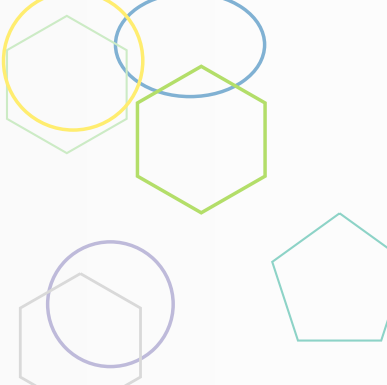[{"shape": "pentagon", "thickness": 1.5, "radius": 0.91, "center": [0.876, 0.263]}, {"shape": "circle", "thickness": 2.5, "radius": 0.81, "center": [0.285, 0.21]}, {"shape": "oval", "thickness": 2.5, "radius": 0.96, "center": [0.49, 0.884]}, {"shape": "hexagon", "thickness": 2.5, "radius": 0.95, "center": [0.519, 0.638]}, {"shape": "hexagon", "thickness": 2, "radius": 0.9, "center": [0.207, 0.11]}, {"shape": "hexagon", "thickness": 1.5, "radius": 0.89, "center": [0.172, 0.781]}, {"shape": "circle", "thickness": 2.5, "radius": 0.9, "center": [0.189, 0.842]}]